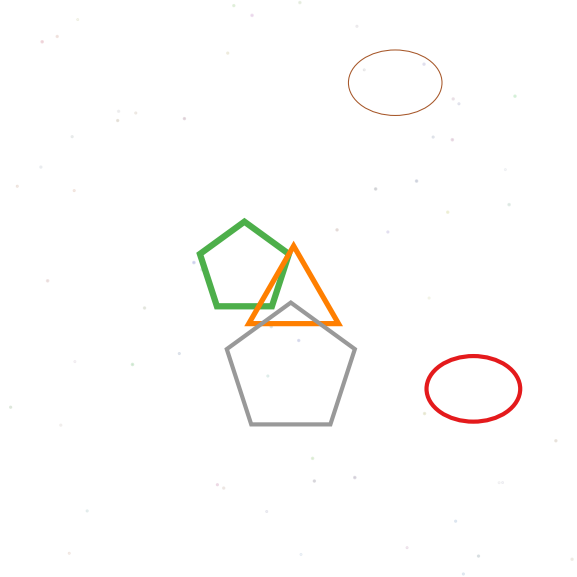[{"shape": "oval", "thickness": 2, "radius": 0.41, "center": [0.82, 0.326]}, {"shape": "pentagon", "thickness": 3, "radius": 0.41, "center": [0.423, 0.534]}, {"shape": "triangle", "thickness": 2.5, "radius": 0.45, "center": [0.508, 0.484]}, {"shape": "oval", "thickness": 0.5, "radius": 0.41, "center": [0.684, 0.856]}, {"shape": "pentagon", "thickness": 2, "radius": 0.58, "center": [0.504, 0.359]}]